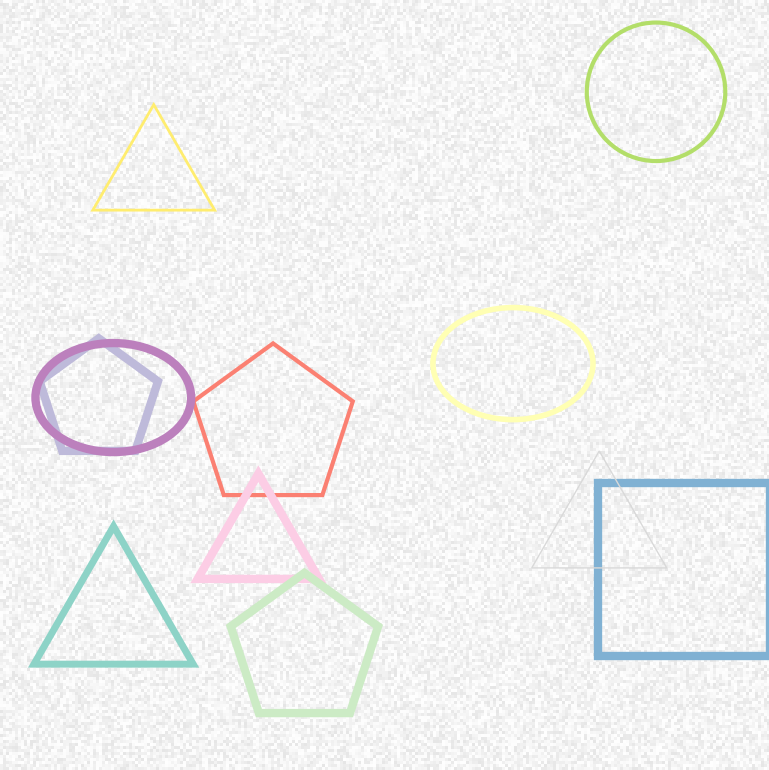[{"shape": "triangle", "thickness": 2.5, "radius": 0.6, "center": [0.147, 0.197]}, {"shape": "oval", "thickness": 2, "radius": 0.52, "center": [0.666, 0.528]}, {"shape": "pentagon", "thickness": 3, "radius": 0.4, "center": [0.128, 0.48]}, {"shape": "pentagon", "thickness": 1.5, "radius": 0.54, "center": [0.355, 0.445]}, {"shape": "square", "thickness": 3, "radius": 0.56, "center": [0.888, 0.26]}, {"shape": "circle", "thickness": 1.5, "radius": 0.45, "center": [0.852, 0.881]}, {"shape": "triangle", "thickness": 3, "radius": 0.46, "center": [0.336, 0.294]}, {"shape": "triangle", "thickness": 0.5, "radius": 0.51, "center": [0.778, 0.313]}, {"shape": "oval", "thickness": 3, "radius": 0.51, "center": [0.147, 0.484]}, {"shape": "pentagon", "thickness": 3, "radius": 0.5, "center": [0.395, 0.155]}, {"shape": "triangle", "thickness": 1, "radius": 0.46, "center": [0.2, 0.773]}]